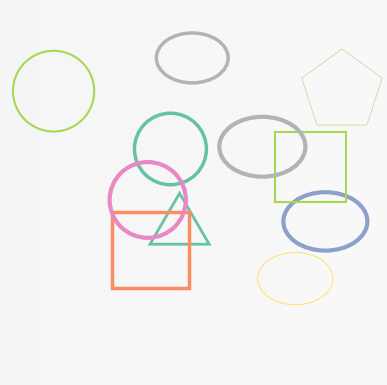[{"shape": "triangle", "thickness": 2, "radius": 0.44, "center": [0.463, 0.41]}, {"shape": "circle", "thickness": 2.5, "radius": 0.46, "center": [0.44, 0.613]}, {"shape": "square", "thickness": 2.5, "radius": 0.49, "center": [0.388, 0.351]}, {"shape": "oval", "thickness": 3, "radius": 0.54, "center": [0.84, 0.425]}, {"shape": "circle", "thickness": 3, "radius": 0.49, "center": [0.381, 0.481]}, {"shape": "circle", "thickness": 1.5, "radius": 0.52, "center": [0.138, 0.763]}, {"shape": "square", "thickness": 1.5, "radius": 0.46, "center": [0.801, 0.565]}, {"shape": "oval", "thickness": 0.5, "radius": 0.49, "center": [0.762, 0.276]}, {"shape": "pentagon", "thickness": 0.5, "radius": 0.55, "center": [0.882, 0.763]}, {"shape": "oval", "thickness": 3, "radius": 0.56, "center": [0.677, 0.619]}, {"shape": "oval", "thickness": 2.5, "radius": 0.46, "center": [0.496, 0.85]}]